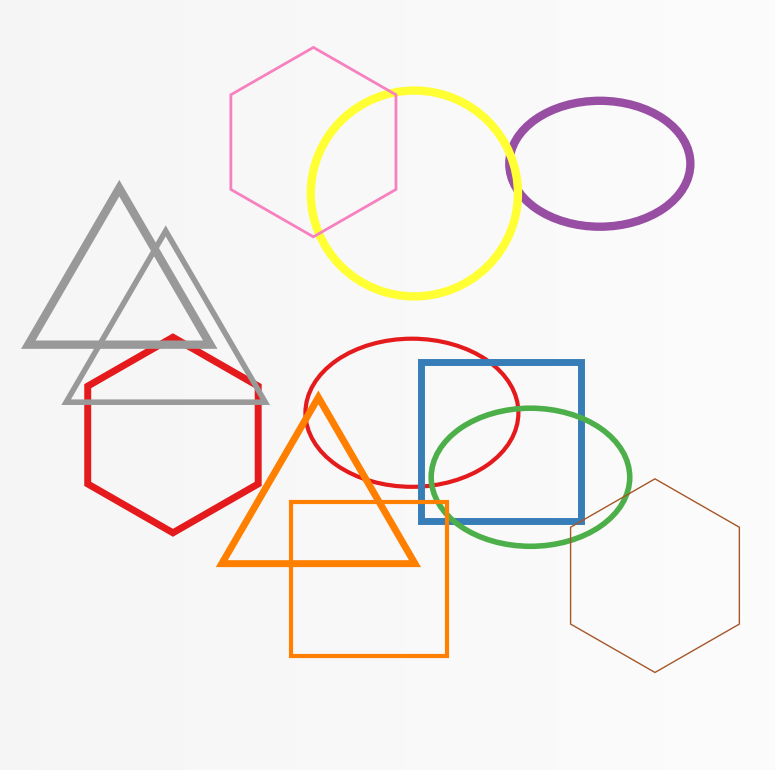[{"shape": "oval", "thickness": 1.5, "radius": 0.69, "center": [0.532, 0.464]}, {"shape": "hexagon", "thickness": 2.5, "radius": 0.63, "center": [0.223, 0.435]}, {"shape": "square", "thickness": 2.5, "radius": 0.52, "center": [0.647, 0.427]}, {"shape": "oval", "thickness": 2, "radius": 0.64, "center": [0.684, 0.38]}, {"shape": "oval", "thickness": 3, "radius": 0.58, "center": [0.774, 0.787]}, {"shape": "triangle", "thickness": 2.5, "radius": 0.72, "center": [0.411, 0.34]}, {"shape": "square", "thickness": 1.5, "radius": 0.5, "center": [0.476, 0.248]}, {"shape": "circle", "thickness": 3, "radius": 0.67, "center": [0.535, 0.749]}, {"shape": "hexagon", "thickness": 0.5, "radius": 0.63, "center": [0.845, 0.252]}, {"shape": "hexagon", "thickness": 1, "radius": 0.61, "center": [0.404, 0.815]}, {"shape": "triangle", "thickness": 2, "radius": 0.74, "center": [0.214, 0.552]}, {"shape": "triangle", "thickness": 3, "radius": 0.68, "center": [0.154, 0.62]}]